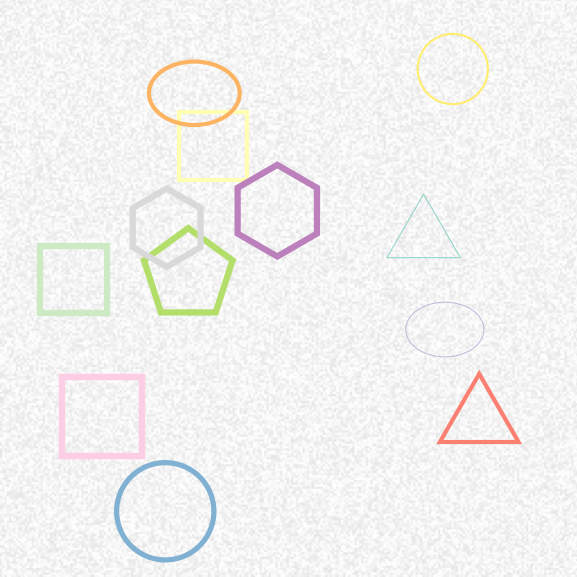[{"shape": "triangle", "thickness": 0.5, "radius": 0.37, "center": [0.734, 0.59]}, {"shape": "square", "thickness": 2, "radius": 0.29, "center": [0.369, 0.746]}, {"shape": "oval", "thickness": 0.5, "radius": 0.34, "center": [0.77, 0.429]}, {"shape": "triangle", "thickness": 2, "radius": 0.39, "center": [0.83, 0.273]}, {"shape": "circle", "thickness": 2.5, "radius": 0.42, "center": [0.286, 0.114]}, {"shape": "oval", "thickness": 2, "radius": 0.39, "center": [0.337, 0.838]}, {"shape": "pentagon", "thickness": 3, "radius": 0.4, "center": [0.326, 0.523]}, {"shape": "square", "thickness": 3, "radius": 0.35, "center": [0.177, 0.278]}, {"shape": "hexagon", "thickness": 3, "radius": 0.34, "center": [0.289, 0.605]}, {"shape": "hexagon", "thickness": 3, "radius": 0.4, "center": [0.48, 0.634]}, {"shape": "square", "thickness": 3, "radius": 0.29, "center": [0.128, 0.516]}, {"shape": "circle", "thickness": 1, "radius": 0.3, "center": [0.784, 0.88]}]